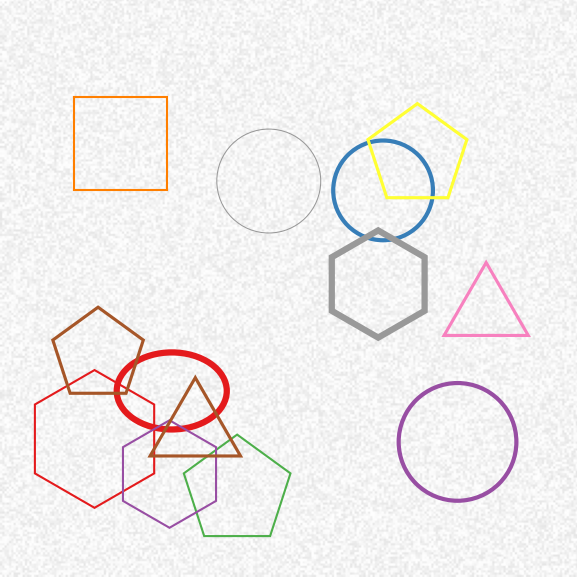[{"shape": "hexagon", "thickness": 1, "radius": 0.6, "center": [0.164, 0.239]}, {"shape": "oval", "thickness": 3, "radius": 0.48, "center": [0.297, 0.322]}, {"shape": "circle", "thickness": 2, "radius": 0.43, "center": [0.663, 0.669]}, {"shape": "pentagon", "thickness": 1, "radius": 0.49, "center": [0.411, 0.149]}, {"shape": "circle", "thickness": 2, "radius": 0.51, "center": [0.792, 0.234]}, {"shape": "hexagon", "thickness": 1, "radius": 0.47, "center": [0.294, 0.178]}, {"shape": "square", "thickness": 1, "radius": 0.4, "center": [0.209, 0.751]}, {"shape": "pentagon", "thickness": 1.5, "radius": 0.45, "center": [0.723, 0.73]}, {"shape": "triangle", "thickness": 1.5, "radius": 0.45, "center": [0.338, 0.255]}, {"shape": "pentagon", "thickness": 1.5, "radius": 0.41, "center": [0.17, 0.385]}, {"shape": "triangle", "thickness": 1.5, "radius": 0.42, "center": [0.842, 0.46]}, {"shape": "circle", "thickness": 0.5, "radius": 0.45, "center": [0.465, 0.686]}, {"shape": "hexagon", "thickness": 3, "radius": 0.46, "center": [0.655, 0.507]}]